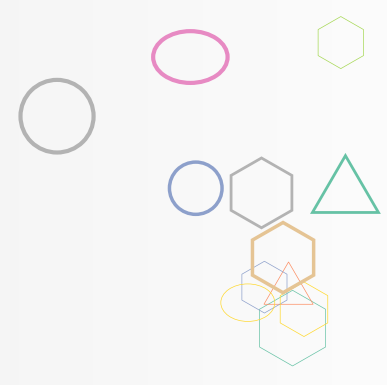[{"shape": "triangle", "thickness": 2, "radius": 0.49, "center": [0.891, 0.497]}, {"shape": "hexagon", "thickness": 0.5, "radius": 0.49, "center": [0.755, 0.148]}, {"shape": "triangle", "thickness": 0.5, "radius": 0.37, "center": [0.745, 0.246]}, {"shape": "circle", "thickness": 2.5, "radius": 0.34, "center": [0.505, 0.511]}, {"shape": "hexagon", "thickness": 0.5, "radius": 0.34, "center": [0.682, 0.254]}, {"shape": "oval", "thickness": 3, "radius": 0.48, "center": [0.491, 0.852]}, {"shape": "hexagon", "thickness": 0.5, "radius": 0.34, "center": [0.88, 0.889]}, {"shape": "hexagon", "thickness": 0.5, "radius": 0.35, "center": [0.784, 0.197]}, {"shape": "oval", "thickness": 0.5, "radius": 0.35, "center": [0.639, 0.214]}, {"shape": "hexagon", "thickness": 2.5, "radius": 0.46, "center": [0.73, 0.331]}, {"shape": "circle", "thickness": 3, "radius": 0.47, "center": [0.147, 0.698]}, {"shape": "hexagon", "thickness": 2, "radius": 0.45, "center": [0.675, 0.499]}]